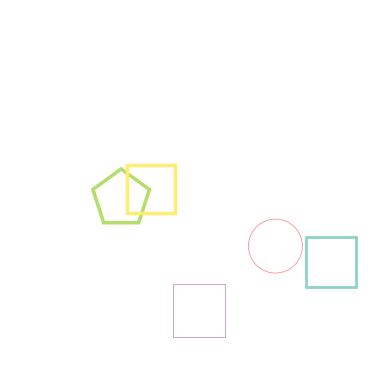[{"shape": "square", "thickness": 2, "radius": 0.32, "center": [0.859, 0.32]}, {"shape": "circle", "thickness": 0.5, "radius": 0.35, "center": [0.715, 0.361]}, {"shape": "pentagon", "thickness": 2.5, "radius": 0.39, "center": [0.315, 0.484]}, {"shape": "square", "thickness": 0.5, "radius": 0.34, "center": [0.517, 0.193]}, {"shape": "square", "thickness": 2.5, "radius": 0.31, "center": [0.392, 0.51]}]